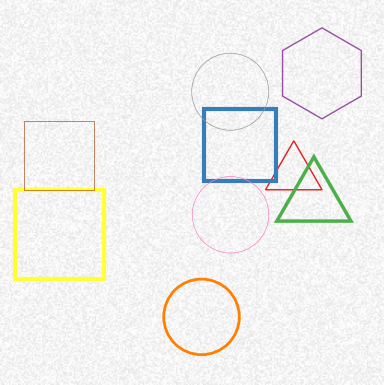[{"shape": "triangle", "thickness": 1, "radius": 0.42, "center": [0.763, 0.549]}, {"shape": "square", "thickness": 3, "radius": 0.46, "center": [0.623, 0.623]}, {"shape": "triangle", "thickness": 2.5, "radius": 0.56, "center": [0.815, 0.481]}, {"shape": "hexagon", "thickness": 1, "radius": 0.59, "center": [0.836, 0.81]}, {"shape": "circle", "thickness": 2, "radius": 0.49, "center": [0.523, 0.177]}, {"shape": "square", "thickness": 3, "radius": 0.58, "center": [0.154, 0.392]}, {"shape": "square", "thickness": 0.5, "radius": 0.45, "center": [0.153, 0.596]}, {"shape": "circle", "thickness": 0.5, "radius": 0.5, "center": [0.599, 0.442]}, {"shape": "circle", "thickness": 0.5, "radius": 0.5, "center": [0.598, 0.762]}]